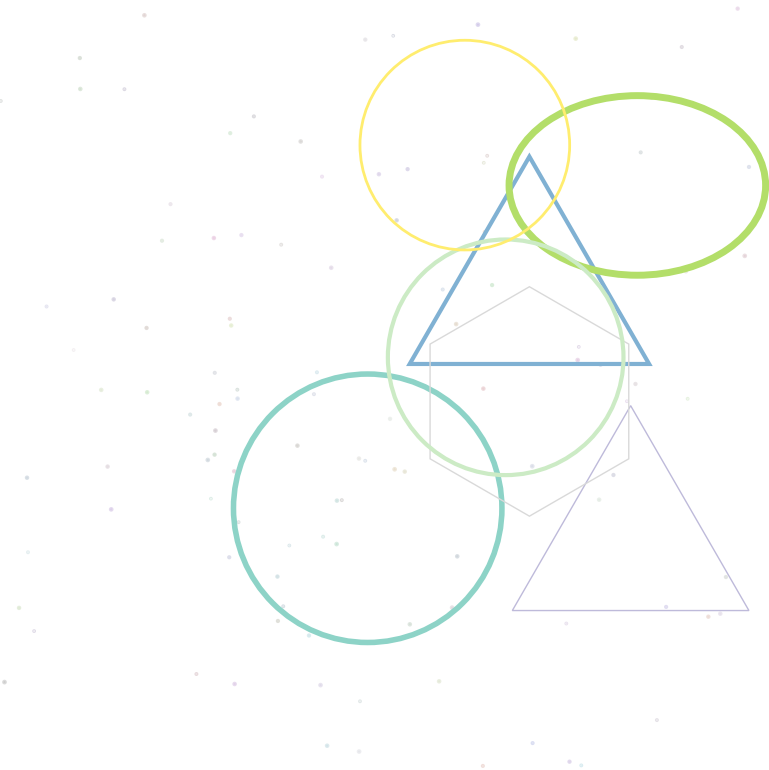[{"shape": "circle", "thickness": 2, "radius": 0.87, "center": [0.478, 0.34]}, {"shape": "triangle", "thickness": 0.5, "radius": 0.89, "center": [0.819, 0.296]}, {"shape": "triangle", "thickness": 1.5, "radius": 0.9, "center": [0.688, 0.617]}, {"shape": "oval", "thickness": 2.5, "radius": 0.83, "center": [0.828, 0.759]}, {"shape": "hexagon", "thickness": 0.5, "radius": 0.74, "center": [0.688, 0.479]}, {"shape": "circle", "thickness": 1.5, "radius": 0.77, "center": [0.657, 0.536]}, {"shape": "circle", "thickness": 1, "radius": 0.68, "center": [0.604, 0.812]}]